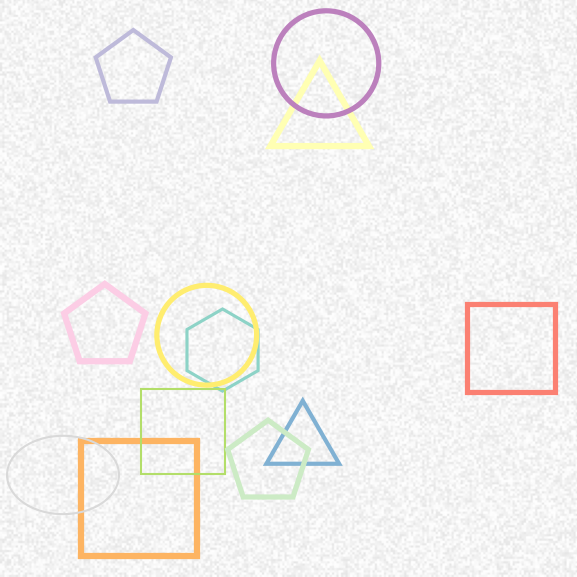[{"shape": "hexagon", "thickness": 1.5, "radius": 0.36, "center": [0.385, 0.393]}, {"shape": "triangle", "thickness": 3, "radius": 0.49, "center": [0.554, 0.795]}, {"shape": "pentagon", "thickness": 2, "radius": 0.34, "center": [0.231, 0.879]}, {"shape": "square", "thickness": 2.5, "radius": 0.38, "center": [0.885, 0.397]}, {"shape": "triangle", "thickness": 2, "radius": 0.36, "center": [0.524, 0.232]}, {"shape": "square", "thickness": 3, "radius": 0.5, "center": [0.241, 0.136]}, {"shape": "square", "thickness": 1, "radius": 0.37, "center": [0.317, 0.252]}, {"shape": "pentagon", "thickness": 3, "radius": 0.37, "center": [0.181, 0.434]}, {"shape": "oval", "thickness": 1, "radius": 0.48, "center": [0.109, 0.177]}, {"shape": "circle", "thickness": 2.5, "radius": 0.46, "center": [0.565, 0.889]}, {"shape": "pentagon", "thickness": 2.5, "radius": 0.37, "center": [0.464, 0.198]}, {"shape": "circle", "thickness": 2.5, "radius": 0.43, "center": [0.358, 0.419]}]